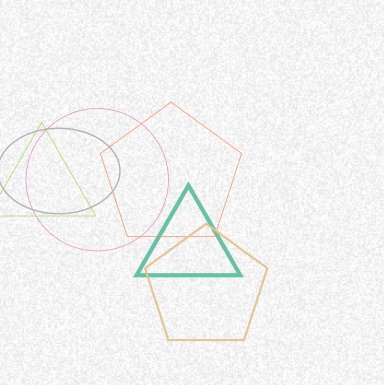[{"shape": "triangle", "thickness": 3, "radius": 0.78, "center": [0.489, 0.363]}, {"shape": "pentagon", "thickness": 0.5, "radius": 0.96, "center": [0.444, 0.542]}, {"shape": "circle", "thickness": 0.5, "radius": 0.93, "center": [0.253, 0.533]}, {"shape": "triangle", "thickness": 0.5, "radius": 0.81, "center": [0.108, 0.52]}, {"shape": "pentagon", "thickness": 1.5, "radius": 0.84, "center": [0.536, 0.252]}, {"shape": "oval", "thickness": 1, "radius": 0.79, "center": [0.153, 0.556]}]